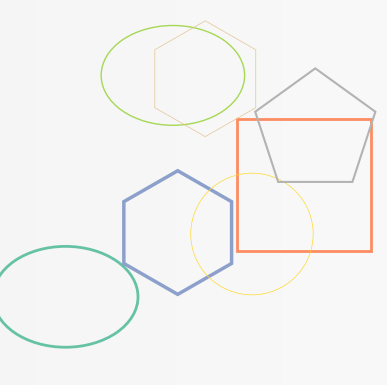[{"shape": "oval", "thickness": 2, "radius": 0.94, "center": [0.169, 0.229]}, {"shape": "square", "thickness": 2, "radius": 0.86, "center": [0.784, 0.519]}, {"shape": "hexagon", "thickness": 2.5, "radius": 0.8, "center": [0.459, 0.396]}, {"shape": "oval", "thickness": 1, "radius": 0.93, "center": [0.446, 0.804]}, {"shape": "circle", "thickness": 0.5, "radius": 0.79, "center": [0.65, 0.392]}, {"shape": "hexagon", "thickness": 0.5, "radius": 0.75, "center": [0.53, 0.796]}, {"shape": "pentagon", "thickness": 1.5, "radius": 0.82, "center": [0.814, 0.659]}]